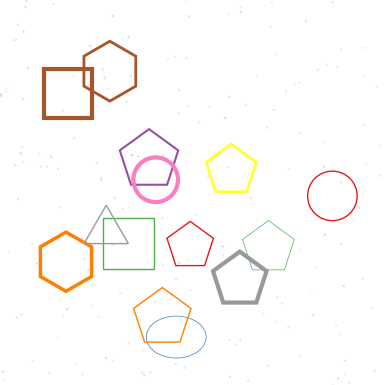[{"shape": "circle", "thickness": 1, "radius": 0.32, "center": [0.863, 0.491]}, {"shape": "pentagon", "thickness": 1, "radius": 0.32, "center": [0.494, 0.361]}, {"shape": "oval", "thickness": 0.5, "radius": 0.39, "center": [0.458, 0.125]}, {"shape": "square", "thickness": 1, "radius": 0.33, "center": [0.333, 0.367]}, {"shape": "pentagon", "thickness": 0.5, "radius": 0.35, "center": [0.697, 0.356]}, {"shape": "pentagon", "thickness": 1.5, "radius": 0.4, "center": [0.387, 0.585]}, {"shape": "pentagon", "thickness": 1, "radius": 0.39, "center": [0.422, 0.175]}, {"shape": "hexagon", "thickness": 2.5, "radius": 0.38, "center": [0.171, 0.32]}, {"shape": "pentagon", "thickness": 2, "radius": 0.34, "center": [0.601, 0.557]}, {"shape": "hexagon", "thickness": 2, "radius": 0.39, "center": [0.285, 0.815]}, {"shape": "square", "thickness": 3, "radius": 0.31, "center": [0.177, 0.757]}, {"shape": "circle", "thickness": 3, "radius": 0.29, "center": [0.404, 0.533]}, {"shape": "triangle", "thickness": 1, "radius": 0.33, "center": [0.276, 0.4]}, {"shape": "pentagon", "thickness": 3, "radius": 0.37, "center": [0.623, 0.273]}]